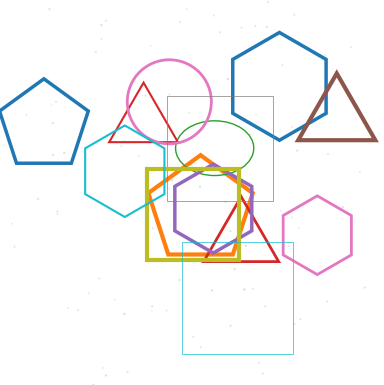[{"shape": "hexagon", "thickness": 2.5, "radius": 0.7, "center": [0.726, 0.776]}, {"shape": "pentagon", "thickness": 2.5, "radius": 0.61, "center": [0.114, 0.674]}, {"shape": "pentagon", "thickness": 3, "radius": 0.71, "center": [0.521, 0.454]}, {"shape": "oval", "thickness": 1, "radius": 0.51, "center": [0.558, 0.615]}, {"shape": "triangle", "thickness": 2, "radius": 0.56, "center": [0.626, 0.377]}, {"shape": "triangle", "thickness": 1.5, "radius": 0.52, "center": [0.373, 0.682]}, {"shape": "hexagon", "thickness": 2.5, "radius": 0.58, "center": [0.554, 0.458]}, {"shape": "triangle", "thickness": 3, "radius": 0.58, "center": [0.875, 0.694]}, {"shape": "hexagon", "thickness": 2, "radius": 0.51, "center": [0.824, 0.389]}, {"shape": "circle", "thickness": 2, "radius": 0.55, "center": [0.44, 0.736]}, {"shape": "square", "thickness": 0.5, "radius": 0.68, "center": [0.572, 0.614]}, {"shape": "square", "thickness": 3, "radius": 0.59, "center": [0.501, 0.442]}, {"shape": "hexagon", "thickness": 1.5, "radius": 0.59, "center": [0.324, 0.555]}, {"shape": "square", "thickness": 0.5, "radius": 0.72, "center": [0.617, 0.226]}]